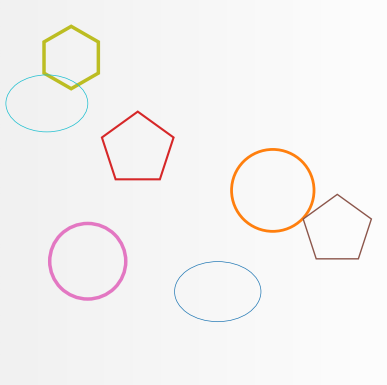[{"shape": "oval", "thickness": 0.5, "radius": 0.56, "center": [0.562, 0.242]}, {"shape": "circle", "thickness": 2, "radius": 0.53, "center": [0.704, 0.505]}, {"shape": "pentagon", "thickness": 1.5, "radius": 0.49, "center": [0.355, 0.613]}, {"shape": "pentagon", "thickness": 1, "radius": 0.46, "center": [0.87, 0.403]}, {"shape": "circle", "thickness": 2.5, "radius": 0.49, "center": [0.226, 0.321]}, {"shape": "hexagon", "thickness": 2.5, "radius": 0.4, "center": [0.184, 0.851]}, {"shape": "oval", "thickness": 0.5, "radius": 0.53, "center": [0.121, 0.731]}]